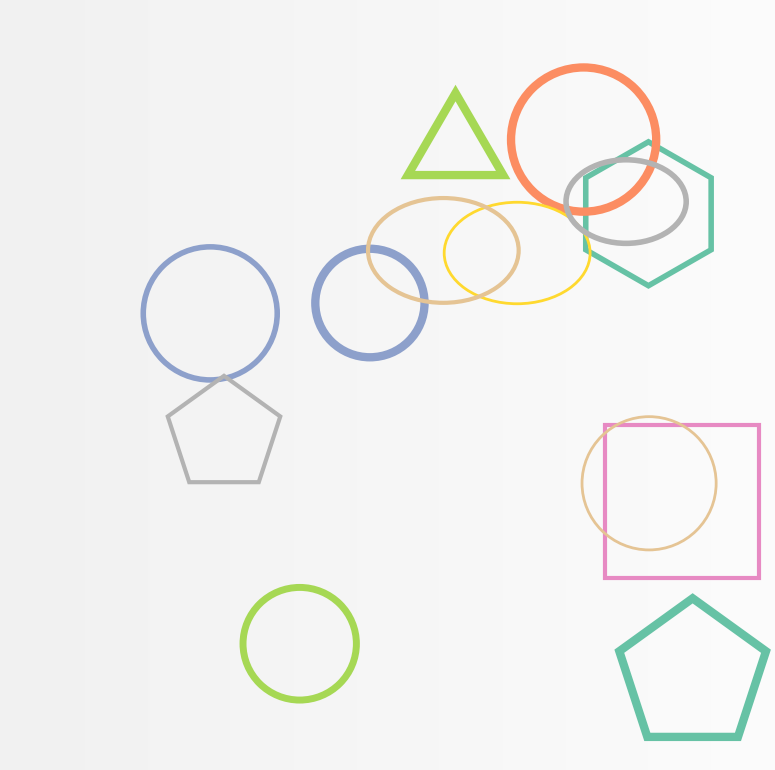[{"shape": "pentagon", "thickness": 3, "radius": 0.5, "center": [0.894, 0.123]}, {"shape": "hexagon", "thickness": 2, "radius": 0.47, "center": [0.837, 0.722]}, {"shape": "circle", "thickness": 3, "radius": 0.47, "center": [0.753, 0.819]}, {"shape": "circle", "thickness": 3, "radius": 0.35, "center": [0.477, 0.606]}, {"shape": "circle", "thickness": 2, "radius": 0.43, "center": [0.271, 0.593]}, {"shape": "square", "thickness": 1.5, "radius": 0.5, "center": [0.88, 0.349]}, {"shape": "triangle", "thickness": 3, "radius": 0.36, "center": [0.588, 0.808]}, {"shape": "circle", "thickness": 2.5, "radius": 0.37, "center": [0.387, 0.164]}, {"shape": "oval", "thickness": 1, "radius": 0.47, "center": [0.667, 0.671]}, {"shape": "circle", "thickness": 1, "radius": 0.43, "center": [0.838, 0.372]}, {"shape": "oval", "thickness": 1.5, "radius": 0.49, "center": [0.572, 0.675]}, {"shape": "oval", "thickness": 2, "radius": 0.39, "center": [0.808, 0.738]}, {"shape": "pentagon", "thickness": 1.5, "radius": 0.38, "center": [0.289, 0.436]}]